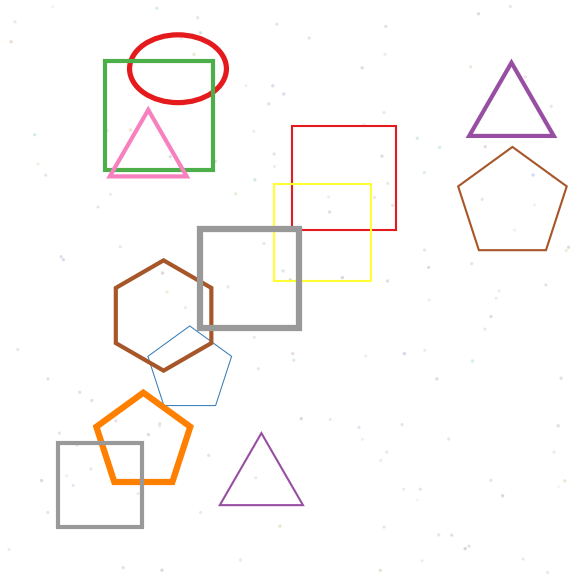[{"shape": "square", "thickness": 1, "radius": 0.45, "center": [0.596, 0.69]}, {"shape": "oval", "thickness": 2.5, "radius": 0.42, "center": [0.308, 0.88]}, {"shape": "pentagon", "thickness": 0.5, "radius": 0.38, "center": [0.329, 0.359]}, {"shape": "square", "thickness": 2, "radius": 0.47, "center": [0.275, 0.8]}, {"shape": "triangle", "thickness": 1, "radius": 0.42, "center": [0.453, 0.166]}, {"shape": "triangle", "thickness": 2, "radius": 0.42, "center": [0.886, 0.806]}, {"shape": "pentagon", "thickness": 3, "radius": 0.43, "center": [0.248, 0.234]}, {"shape": "square", "thickness": 1, "radius": 0.42, "center": [0.559, 0.597]}, {"shape": "pentagon", "thickness": 1, "radius": 0.49, "center": [0.887, 0.646]}, {"shape": "hexagon", "thickness": 2, "radius": 0.48, "center": [0.283, 0.453]}, {"shape": "triangle", "thickness": 2, "radius": 0.38, "center": [0.257, 0.732]}, {"shape": "square", "thickness": 3, "radius": 0.43, "center": [0.432, 0.517]}, {"shape": "square", "thickness": 2, "radius": 0.36, "center": [0.173, 0.16]}]